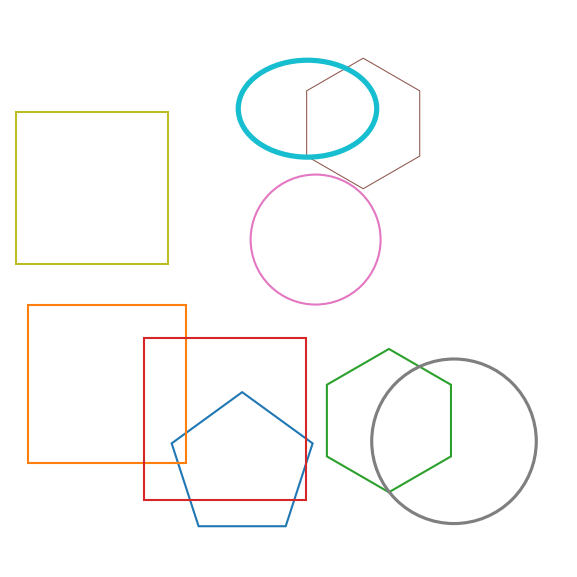[{"shape": "pentagon", "thickness": 1, "radius": 0.64, "center": [0.419, 0.192]}, {"shape": "square", "thickness": 1, "radius": 0.68, "center": [0.186, 0.334]}, {"shape": "hexagon", "thickness": 1, "radius": 0.62, "center": [0.673, 0.271]}, {"shape": "square", "thickness": 1, "radius": 0.7, "center": [0.39, 0.274]}, {"shape": "hexagon", "thickness": 0.5, "radius": 0.57, "center": [0.629, 0.785]}, {"shape": "circle", "thickness": 1, "radius": 0.56, "center": [0.547, 0.584]}, {"shape": "circle", "thickness": 1.5, "radius": 0.71, "center": [0.786, 0.235]}, {"shape": "square", "thickness": 1, "radius": 0.66, "center": [0.159, 0.673]}, {"shape": "oval", "thickness": 2.5, "radius": 0.6, "center": [0.532, 0.811]}]